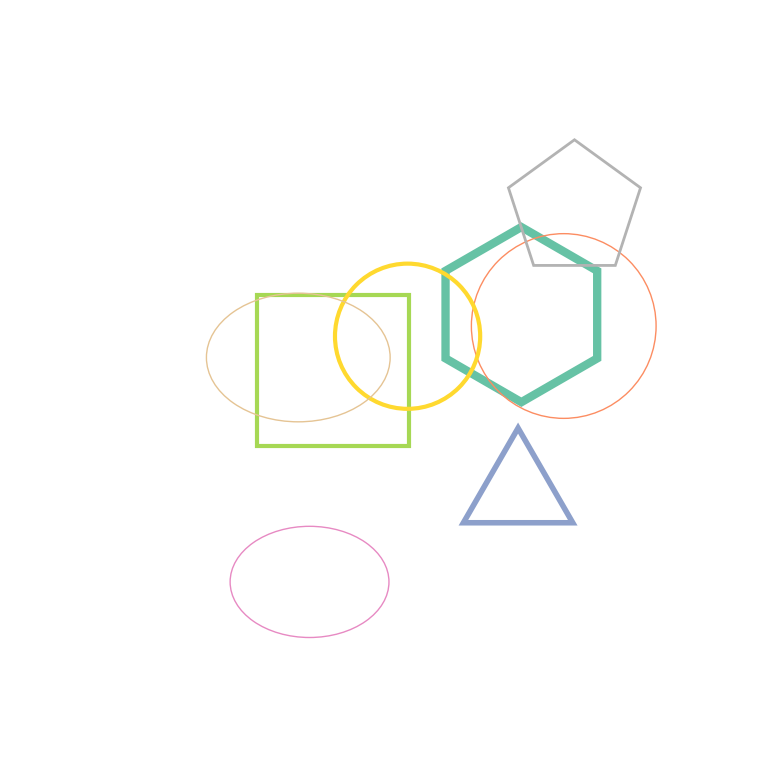[{"shape": "hexagon", "thickness": 3, "radius": 0.57, "center": [0.677, 0.591]}, {"shape": "circle", "thickness": 0.5, "radius": 0.6, "center": [0.732, 0.577]}, {"shape": "triangle", "thickness": 2, "radius": 0.41, "center": [0.673, 0.362]}, {"shape": "oval", "thickness": 0.5, "radius": 0.52, "center": [0.402, 0.244]}, {"shape": "square", "thickness": 1.5, "radius": 0.49, "center": [0.432, 0.519]}, {"shape": "circle", "thickness": 1.5, "radius": 0.47, "center": [0.529, 0.563]}, {"shape": "oval", "thickness": 0.5, "radius": 0.6, "center": [0.387, 0.536]}, {"shape": "pentagon", "thickness": 1, "radius": 0.45, "center": [0.746, 0.728]}]